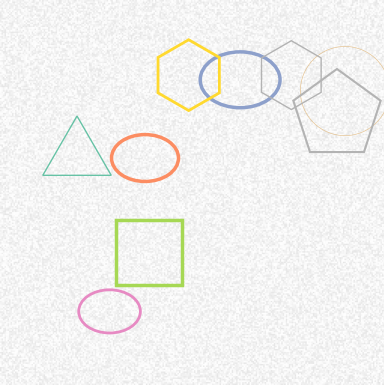[{"shape": "triangle", "thickness": 1, "radius": 0.51, "center": [0.2, 0.596]}, {"shape": "oval", "thickness": 2.5, "radius": 0.43, "center": [0.377, 0.59]}, {"shape": "oval", "thickness": 2.5, "radius": 0.52, "center": [0.624, 0.793]}, {"shape": "oval", "thickness": 2, "radius": 0.4, "center": [0.285, 0.191]}, {"shape": "square", "thickness": 2.5, "radius": 0.43, "center": [0.386, 0.344]}, {"shape": "hexagon", "thickness": 2, "radius": 0.46, "center": [0.49, 0.805]}, {"shape": "circle", "thickness": 0.5, "radius": 0.58, "center": [0.896, 0.764]}, {"shape": "hexagon", "thickness": 1, "radius": 0.45, "center": [0.757, 0.805]}, {"shape": "pentagon", "thickness": 1.5, "radius": 0.6, "center": [0.875, 0.702]}]